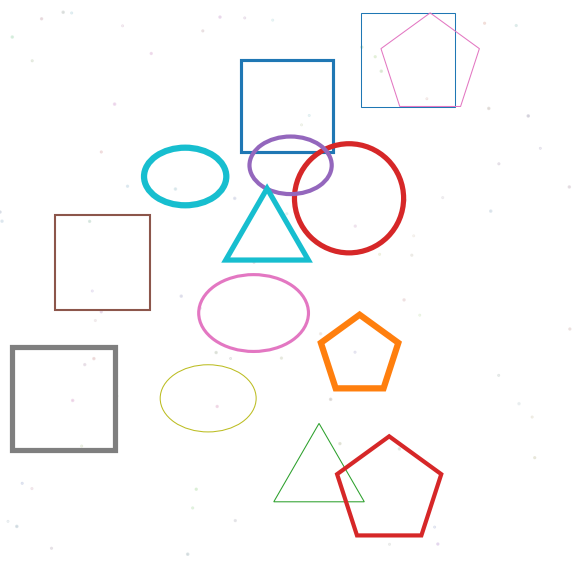[{"shape": "square", "thickness": 1.5, "radius": 0.4, "center": [0.497, 0.816]}, {"shape": "square", "thickness": 0.5, "radius": 0.41, "center": [0.706, 0.895]}, {"shape": "pentagon", "thickness": 3, "radius": 0.35, "center": [0.623, 0.384]}, {"shape": "triangle", "thickness": 0.5, "radius": 0.45, "center": [0.552, 0.175]}, {"shape": "circle", "thickness": 2.5, "radius": 0.47, "center": [0.604, 0.656]}, {"shape": "pentagon", "thickness": 2, "radius": 0.47, "center": [0.674, 0.149]}, {"shape": "oval", "thickness": 2, "radius": 0.36, "center": [0.503, 0.713]}, {"shape": "square", "thickness": 1, "radius": 0.41, "center": [0.177, 0.545]}, {"shape": "pentagon", "thickness": 0.5, "radius": 0.45, "center": [0.745, 0.887]}, {"shape": "oval", "thickness": 1.5, "radius": 0.48, "center": [0.439, 0.457]}, {"shape": "square", "thickness": 2.5, "radius": 0.45, "center": [0.11, 0.309]}, {"shape": "oval", "thickness": 0.5, "radius": 0.42, "center": [0.36, 0.309]}, {"shape": "oval", "thickness": 3, "radius": 0.36, "center": [0.321, 0.694]}, {"shape": "triangle", "thickness": 2.5, "radius": 0.41, "center": [0.462, 0.59]}]